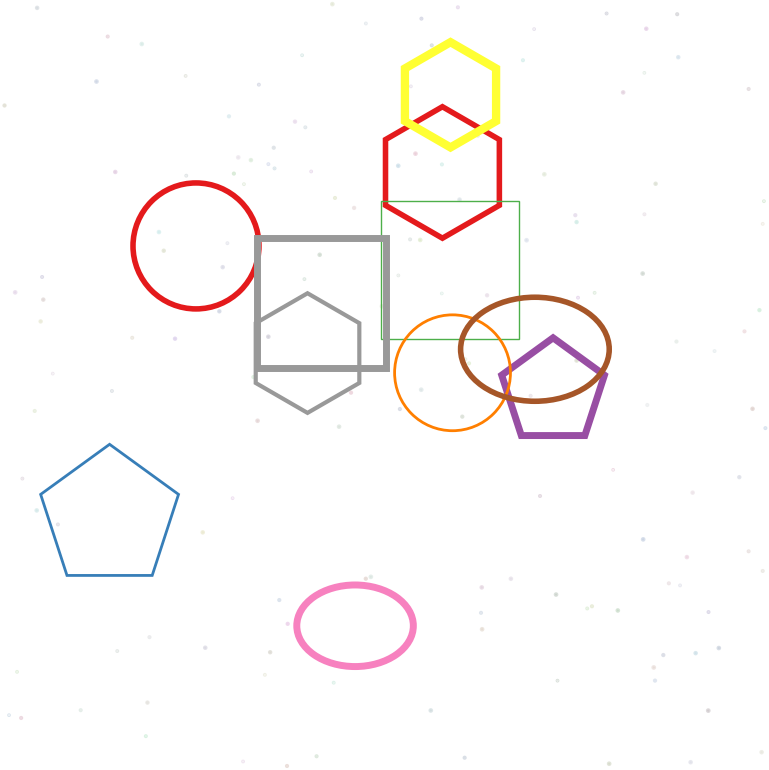[{"shape": "hexagon", "thickness": 2, "radius": 0.43, "center": [0.575, 0.776]}, {"shape": "circle", "thickness": 2, "radius": 0.41, "center": [0.255, 0.681]}, {"shape": "pentagon", "thickness": 1, "radius": 0.47, "center": [0.142, 0.329]}, {"shape": "square", "thickness": 0.5, "radius": 0.45, "center": [0.584, 0.649]}, {"shape": "pentagon", "thickness": 2.5, "radius": 0.35, "center": [0.718, 0.491]}, {"shape": "circle", "thickness": 1, "radius": 0.38, "center": [0.588, 0.516]}, {"shape": "hexagon", "thickness": 3, "radius": 0.34, "center": [0.585, 0.877]}, {"shape": "oval", "thickness": 2, "radius": 0.48, "center": [0.695, 0.546]}, {"shape": "oval", "thickness": 2.5, "radius": 0.38, "center": [0.461, 0.187]}, {"shape": "square", "thickness": 2.5, "radius": 0.42, "center": [0.418, 0.607]}, {"shape": "hexagon", "thickness": 1.5, "radius": 0.39, "center": [0.399, 0.541]}]